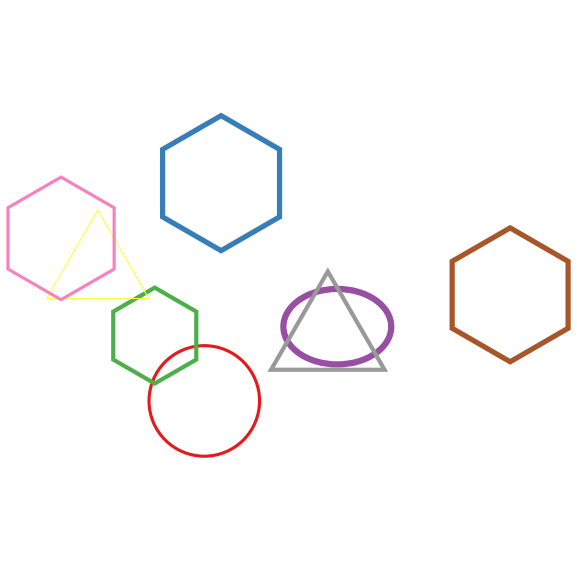[{"shape": "circle", "thickness": 1.5, "radius": 0.48, "center": [0.354, 0.305]}, {"shape": "hexagon", "thickness": 2.5, "radius": 0.58, "center": [0.383, 0.682]}, {"shape": "hexagon", "thickness": 2, "radius": 0.42, "center": [0.268, 0.418]}, {"shape": "oval", "thickness": 3, "radius": 0.47, "center": [0.584, 0.433]}, {"shape": "triangle", "thickness": 0.5, "radius": 0.51, "center": [0.169, 0.533]}, {"shape": "hexagon", "thickness": 2.5, "radius": 0.58, "center": [0.883, 0.489]}, {"shape": "hexagon", "thickness": 1.5, "radius": 0.53, "center": [0.106, 0.586]}, {"shape": "triangle", "thickness": 2, "radius": 0.57, "center": [0.568, 0.416]}]